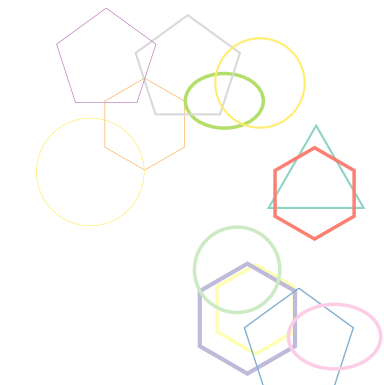[{"shape": "triangle", "thickness": 1.5, "radius": 0.71, "center": [0.821, 0.531]}, {"shape": "hexagon", "thickness": 2.5, "radius": 0.58, "center": [0.664, 0.197]}, {"shape": "hexagon", "thickness": 3, "radius": 0.71, "center": [0.643, 0.172]}, {"shape": "hexagon", "thickness": 2.5, "radius": 0.59, "center": [0.817, 0.498]}, {"shape": "pentagon", "thickness": 1, "radius": 0.74, "center": [0.776, 0.103]}, {"shape": "hexagon", "thickness": 0.5, "radius": 0.6, "center": [0.376, 0.678]}, {"shape": "oval", "thickness": 2.5, "radius": 0.51, "center": [0.583, 0.738]}, {"shape": "oval", "thickness": 2.5, "radius": 0.6, "center": [0.869, 0.126]}, {"shape": "pentagon", "thickness": 1.5, "radius": 0.71, "center": [0.488, 0.818]}, {"shape": "pentagon", "thickness": 0.5, "radius": 0.68, "center": [0.276, 0.843]}, {"shape": "circle", "thickness": 2.5, "radius": 0.55, "center": [0.616, 0.299]}, {"shape": "circle", "thickness": 1.5, "radius": 0.58, "center": [0.675, 0.785]}, {"shape": "circle", "thickness": 0.5, "radius": 0.7, "center": [0.235, 0.553]}]